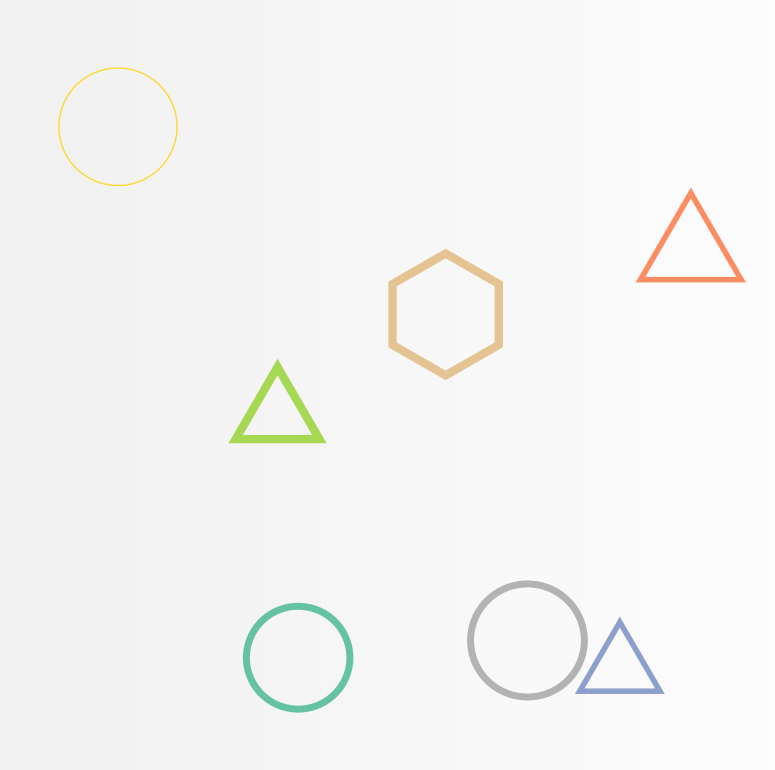[{"shape": "circle", "thickness": 2.5, "radius": 0.33, "center": [0.385, 0.146]}, {"shape": "triangle", "thickness": 2, "radius": 0.37, "center": [0.891, 0.674]}, {"shape": "triangle", "thickness": 2, "radius": 0.3, "center": [0.8, 0.132]}, {"shape": "triangle", "thickness": 3, "radius": 0.31, "center": [0.358, 0.461]}, {"shape": "circle", "thickness": 0.5, "radius": 0.38, "center": [0.152, 0.835]}, {"shape": "hexagon", "thickness": 3, "radius": 0.4, "center": [0.575, 0.592]}, {"shape": "circle", "thickness": 2.5, "radius": 0.37, "center": [0.681, 0.168]}]